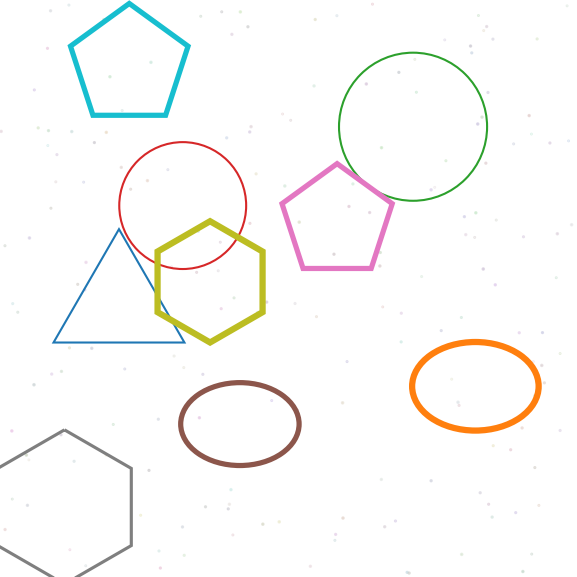[{"shape": "triangle", "thickness": 1, "radius": 0.65, "center": [0.206, 0.471]}, {"shape": "oval", "thickness": 3, "radius": 0.55, "center": [0.823, 0.33]}, {"shape": "circle", "thickness": 1, "radius": 0.64, "center": [0.715, 0.78]}, {"shape": "circle", "thickness": 1, "radius": 0.55, "center": [0.316, 0.643]}, {"shape": "oval", "thickness": 2.5, "radius": 0.51, "center": [0.415, 0.265]}, {"shape": "pentagon", "thickness": 2.5, "radius": 0.5, "center": [0.584, 0.615]}, {"shape": "hexagon", "thickness": 1.5, "radius": 0.67, "center": [0.112, 0.121]}, {"shape": "hexagon", "thickness": 3, "radius": 0.52, "center": [0.364, 0.511]}, {"shape": "pentagon", "thickness": 2.5, "radius": 0.54, "center": [0.224, 0.886]}]